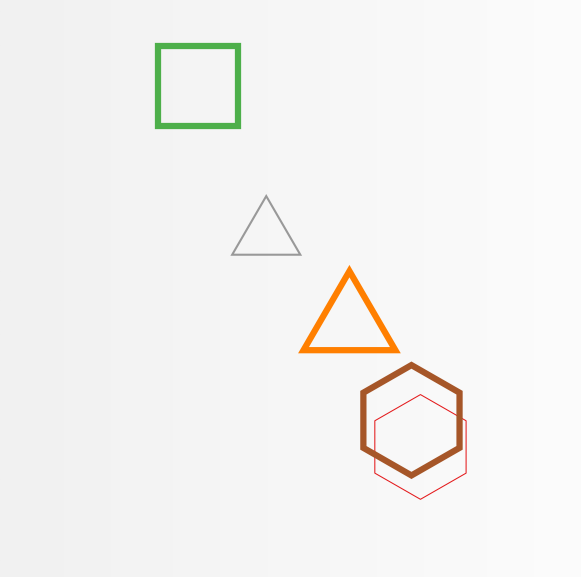[{"shape": "hexagon", "thickness": 0.5, "radius": 0.45, "center": [0.723, 0.225]}, {"shape": "square", "thickness": 3, "radius": 0.34, "center": [0.341, 0.85]}, {"shape": "triangle", "thickness": 3, "radius": 0.46, "center": [0.601, 0.438]}, {"shape": "hexagon", "thickness": 3, "radius": 0.48, "center": [0.708, 0.271]}, {"shape": "triangle", "thickness": 1, "radius": 0.34, "center": [0.458, 0.592]}]